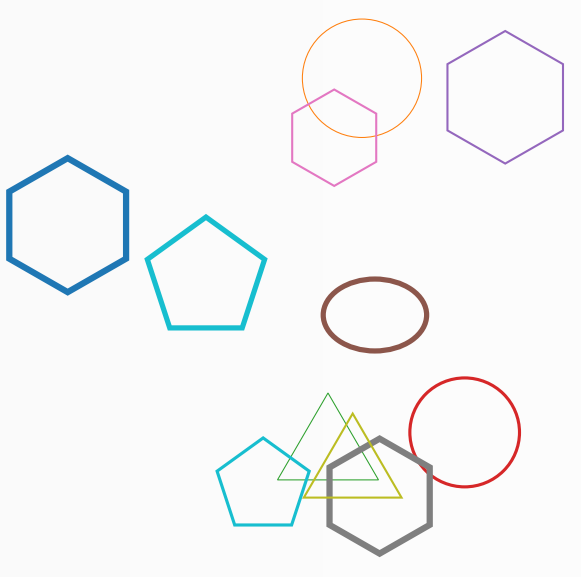[{"shape": "hexagon", "thickness": 3, "radius": 0.58, "center": [0.116, 0.609]}, {"shape": "circle", "thickness": 0.5, "radius": 0.51, "center": [0.623, 0.864]}, {"shape": "triangle", "thickness": 0.5, "radius": 0.5, "center": [0.564, 0.218]}, {"shape": "circle", "thickness": 1.5, "radius": 0.47, "center": [0.799, 0.25]}, {"shape": "hexagon", "thickness": 1, "radius": 0.57, "center": [0.869, 0.831]}, {"shape": "oval", "thickness": 2.5, "radius": 0.44, "center": [0.645, 0.454]}, {"shape": "hexagon", "thickness": 1, "radius": 0.42, "center": [0.575, 0.761]}, {"shape": "hexagon", "thickness": 3, "radius": 0.5, "center": [0.653, 0.14]}, {"shape": "triangle", "thickness": 1, "radius": 0.49, "center": [0.607, 0.186]}, {"shape": "pentagon", "thickness": 2.5, "radius": 0.53, "center": [0.354, 0.517]}, {"shape": "pentagon", "thickness": 1.5, "radius": 0.42, "center": [0.453, 0.157]}]